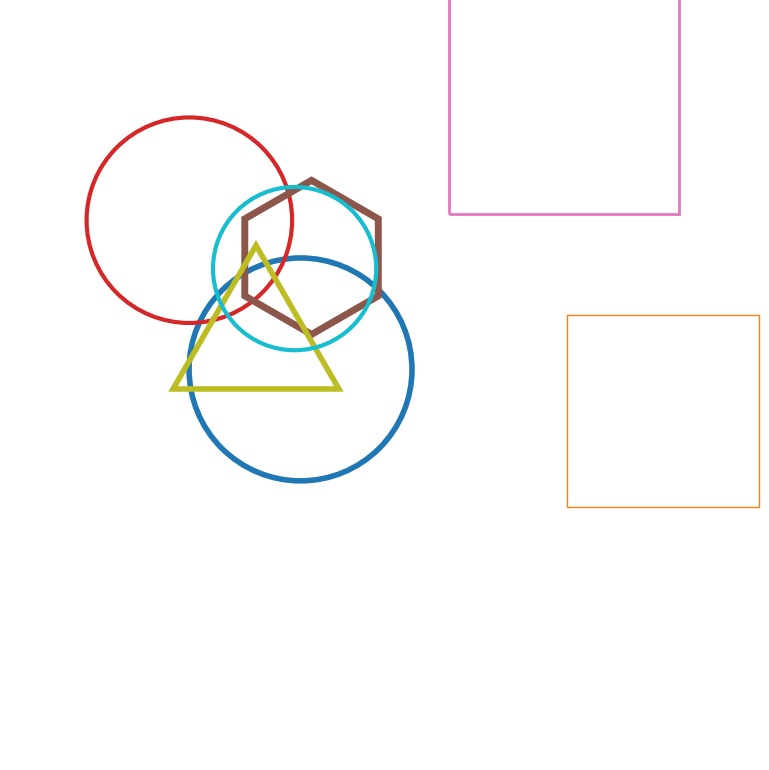[{"shape": "circle", "thickness": 2, "radius": 0.72, "center": [0.39, 0.52]}, {"shape": "square", "thickness": 0.5, "radius": 0.62, "center": [0.861, 0.466]}, {"shape": "circle", "thickness": 1.5, "radius": 0.67, "center": [0.246, 0.714]}, {"shape": "hexagon", "thickness": 2.5, "radius": 0.5, "center": [0.405, 0.666]}, {"shape": "square", "thickness": 1, "radius": 0.75, "center": [0.732, 0.871]}, {"shape": "triangle", "thickness": 2, "radius": 0.62, "center": [0.332, 0.557]}, {"shape": "circle", "thickness": 1.5, "radius": 0.53, "center": [0.383, 0.651]}]